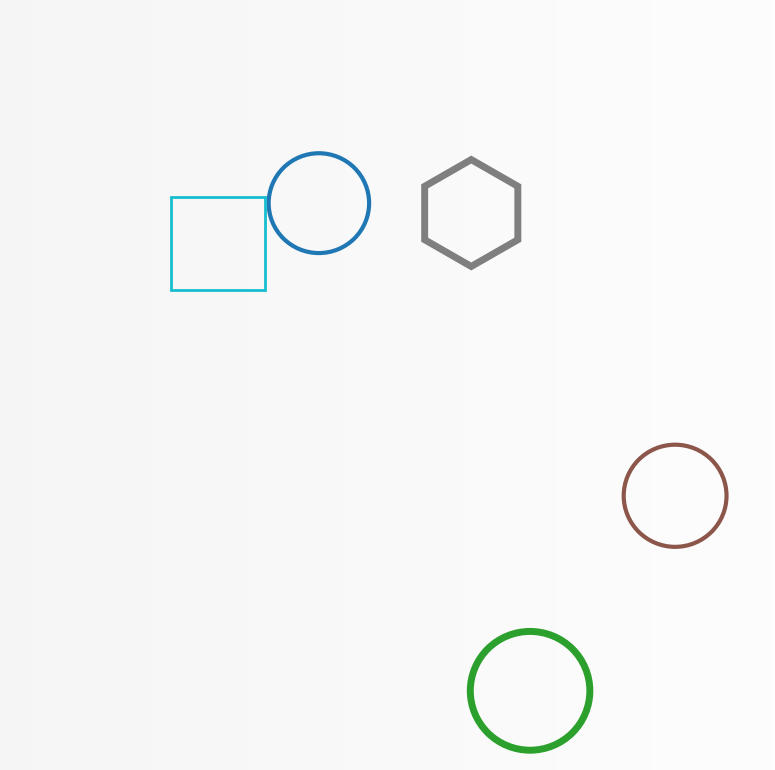[{"shape": "circle", "thickness": 1.5, "radius": 0.32, "center": [0.411, 0.736]}, {"shape": "circle", "thickness": 2.5, "radius": 0.39, "center": [0.684, 0.103]}, {"shape": "circle", "thickness": 1.5, "radius": 0.33, "center": [0.871, 0.356]}, {"shape": "hexagon", "thickness": 2.5, "radius": 0.35, "center": [0.608, 0.723]}, {"shape": "square", "thickness": 1, "radius": 0.3, "center": [0.282, 0.684]}]